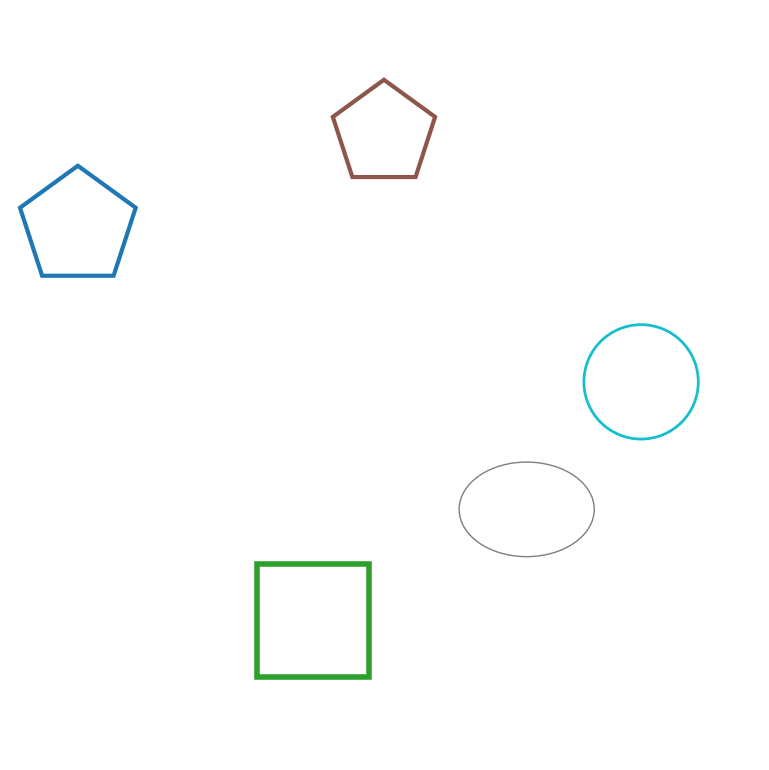[{"shape": "pentagon", "thickness": 1.5, "radius": 0.39, "center": [0.101, 0.706]}, {"shape": "square", "thickness": 2, "radius": 0.36, "center": [0.407, 0.194]}, {"shape": "pentagon", "thickness": 1.5, "radius": 0.35, "center": [0.499, 0.827]}, {"shape": "oval", "thickness": 0.5, "radius": 0.44, "center": [0.684, 0.338]}, {"shape": "circle", "thickness": 1, "radius": 0.37, "center": [0.833, 0.504]}]